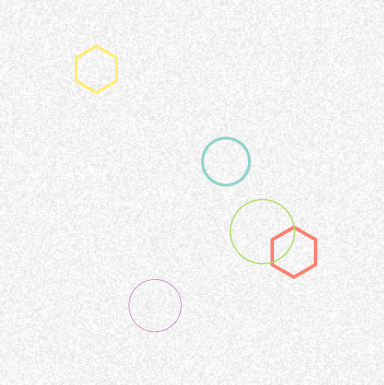[{"shape": "circle", "thickness": 2, "radius": 0.31, "center": [0.587, 0.58]}, {"shape": "hexagon", "thickness": 2.5, "radius": 0.32, "center": [0.763, 0.345]}, {"shape": "circle", "thickness": 1, "radius": 0.42, "center": [0.682, 0.398]}, {"shape": "circle", "thickness": 0.5, "radius": 0.34, "center": [0.403, 0.206]}, {"shape": "hexagon", "thickness": 2, "radius": 0.3, "center": [0.25, 0.82]}]